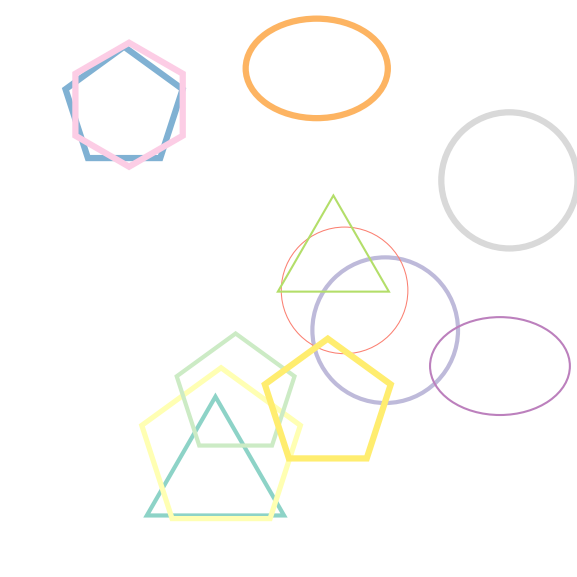[{"shape": "triangle", "thickness": 2, "radius": 0.69, "center": [0.373, 0.175]}, {"shape": "pentagon", "thickness": 2.5, "radius": 0.72, "center": [0.383, 0.218]}, {"shape": "circle", "thickness": 2, "radius": 0.63, "center": [0.667, 0.427]}, {"shape": "circle", "thickness": 0.5, "radius": 0.55, "center": [0.597, 0.496]}, {"shape": "pentagon", "thickness": 3, "radius": 0.53, "center": [0.215, 0.812]}, {"shape": "oval", "thickness": 3, "radius": 0.62, "center": [0.548, 0.881]}, {"shape": "triangle", "thickness": 1, "radius": 0.55, "center": [0.577, 0.55]}, {"shape": "hexagon", "thickness": 3, "radius": 0.54, "center": [0.223, 0.818]}, {"shape": "circle", "thickness": 3, "radius": 0.59, "center": [0.882, 0.687]}, {"shape": "oval", "thickness": 1, "radius": 0.61, "center": [0.866, 0.365]}, {"shape": "pentagon", "thickness": 2, "radius": 0.54, "center": [0.408, 0.314]}, {"shape": "pentagon", "thickness": 3, "radius": 0.57, "center": [0.568, 0.298]}]